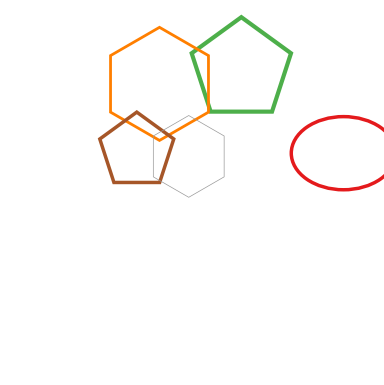[{"shape": "oval", "thickness": 2.5, "radius": 0.68, "center": [0.892, 0.602]}, {"shape": "pentagon", "thickness": 3, "radius": 0.68, "center": [0.627, 0.82]}, {"shape": "hexagon", "thickness": 2, "radius": 0.73, "center": [0.414, 0.782]}, {"shape": "pentagon", "thickness": 2.5, "radius": 0.5, "center": [0.355, 0.608]}, {"shape": "hexagon", "thickness": 0.5, "radius": 0.53, "center": [0.49, 0.594]}]